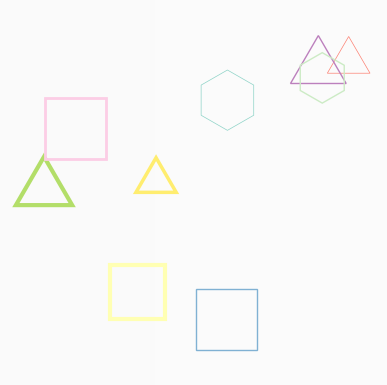[{"shape": "hexagon", "thickness": 0.5, "radius": 0.39, "center": [0.587, 0.74]}, {"shape": "square", "thickness": 3, "radius": 0.36, "center": [0.354, 0.242]}, {"shape": "triangle", "thickness": 0.5, "radius": 0.32, "center": [0.9, 0.842]}, {"shape": "square", "thickness": 1, "radius": 0.39, "center": [0.584, 0.171]}, {"shape": "triangle", "thickness": 3, "radius": 0.42, "center": [0.114, 0.509]}, {"shape": "square", "thickness": 2, "radius": 0.4, "center": [0.195, 0.666]}, {"shape": "triangle", "thickness": 1, "radius": 0.41, "center": [0.822, 0.825]}, {"shape": "hexagon", "thickness": 1, "radius": 0.33, "center": [0.832, 0.798]}, {"shape": "triangle", "thickness": 2.5, "radius": 0.3, "center": [0.403, 0.53]}]